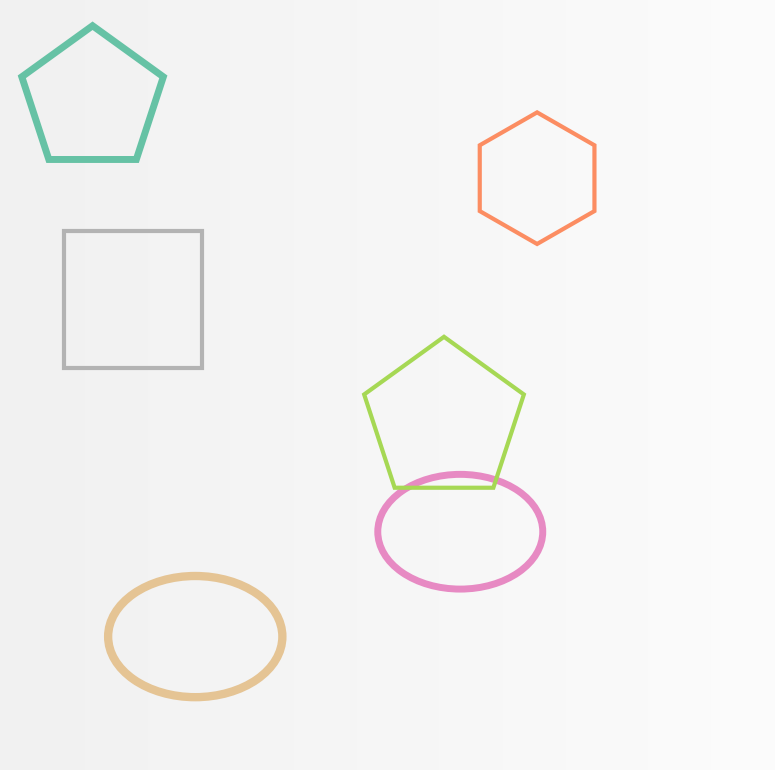[{"shape": "pentagon", "thickness": 2.5, "radius": 0.48, "center": [0.119, 0.871]}, {"shape": "hexagon", "thickness": 1.5, "radius": 0.43, "center": [0.693, 0.769]}, {"shape": "oval", "thickness": 2.5, "radius": 0.53, "center": [0.594, 0.309]}, {"shape": "pentagon", "thickness": 1.5, "radius": 0.54, "center": [0.573, 0.454]}, {"shape": "oval", "thickness": 3, "radius": 0.56, "center": [0.252, 0.173]}, {"shape": "square", "thickness": 1.5, "radius": 0.44, "center": [0.172, 0.611]}]